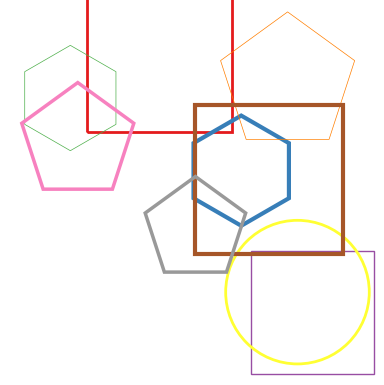[{"shape": "square", "thickness": 2, "radius": 0.94, "center": [0.415, 0.846]}, {"shape": "hexagon", "thickness": 3, "radius": 0.72, "center": [0.627, 0.557]}, {"shape": "hexagon", "thickness": 0.5, "radius": 0.68, "center": [0.183, 0.745]}, {"shape": "square", "thickness": 1, "radius": 0.8, "center": [0.812, 0.189]}, {"shape": "pentagon", "thickness": 0.5, "radius": 0.92, "center": [0.747, 0.786]}, {"shape": "circle", "thickness": 2, "radius": 0.93, "center": [0.773, 0.241]}, {"shape": "square", "thickness": 3, "radius": 0.97, "center": [0.699, 0.534]}, {"shape": "pentagon", "thickness": 2.5, "radius": 0.77, "center": [0.202, 0.632]}, {"shape": "pentagon", "thickness": 2.5, "radius": 0.69, "center": [0.508, 0.404]}]